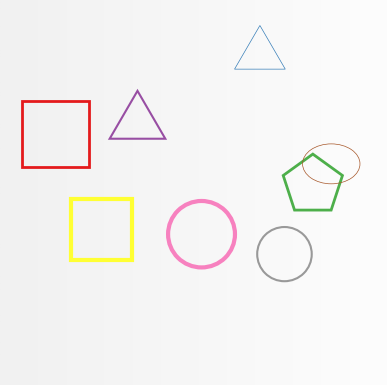[{"shape": "square", "thickness": 2, "radius": 0.43, "center": [0.143, 0.652]}, {"shape": "triangle", "thickness": 0.5, "radius": 0.38, "center": [0.671, 0.858]}, {"shape": "pentagon", "thickness": 2, "radius": 0.4, "center": [0.807, 0.519]}, {"shape": "triangle", "thickness": 1.5, "radius": 0.41, "center": [0.355, 0.681]}, {"shape": "square", "thickness": 3, "radius": 0.4, "center": [0.261, 0.404]}, {"shape": "oval", "thickness": 0.5, "radius": 0.37, "center": [0.855, 0.574]}, {"shape": "circle", "thickness": 3, "radius": 0.43, "center": [0.52, 0.392]}, {"shape": "circle", "thickness": 1.5, "radius": 0.35, "center": [0.734, 0.34]}]